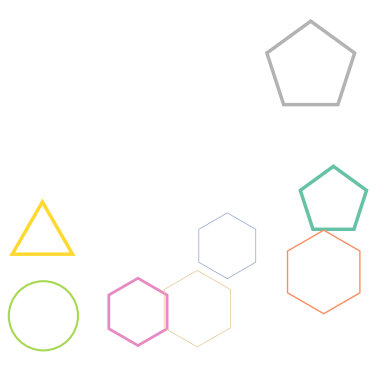[{"shape": "pentagon", "thickness": 2.5, "radius": 0.45, "center": [0.866, 0.478]}, {"shape": "hexagon", "thickness": 1, "radius": 0.54, "center": [0.841, 0.294]}, {"shape": "hexagon", "thickness": 0.5, "radius": 0.43, "center": [0.59, 0.362]}, {"shape": "hexagon", "thickness": 2, "radius": 0.44, "center": [0.358, 0.19]}, {"shape": "circle", "thickness": 1.5, "radius": 0.45, "center": [0.113, 0.18]}, {"shape": "triangle", "thickness": 2.5, "radius": 0.45, "center": [0.11, 0.385]}, {"shape": "hexagon", "thickness": 0.5, "radius": 0.5, "center": [0.512, 0.198]}, {"shape": "pentagon", "thickness": 2.5, "radius": 0.6, "center": [0.807, 0.825]}]